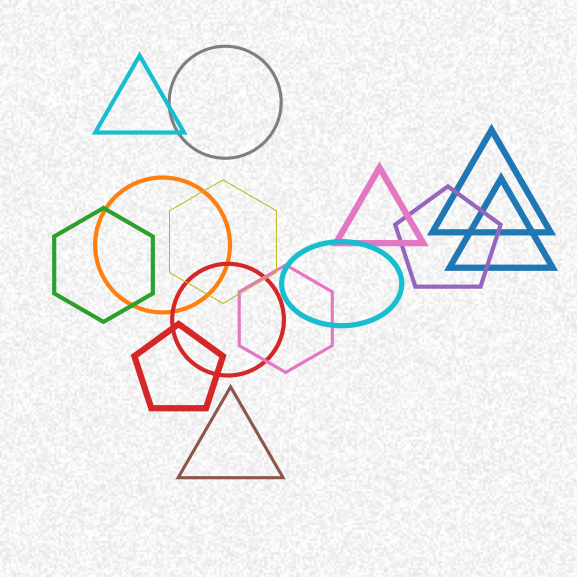[{"shape": "triangle", "thickness": 3, "radius": 0.52, "center": [0.868, 0.587]}, {"shape": "triangle", "thickness": 3, "radius": 0.59, "center": [0.851, 0.656]}, {"shape": "circle", "thickness": 2, "radius": 0.58, "center": [0.281, 0.575]}, {"shape": "hexagon", "thickness": 2, "radius": 0.49, "center": [0.179, 0.54]}, {"shape": "pentagon", "thickness": 3, "radius": 0.4, "center": [0.309, 0.357]}, {"shape": "circle", "thickness": 2, "radius": 0.48, "center": [0.395, 0.446]}, {"shape": "pentagon", "thickness": 2, "radius": 0.48, "center": [0.776, 0.58]}, {"shape": "triangle", "thickness": 1.5, "radius": 0.52, "center": [0.399, 0.224]}, {"shape": "triangle", "thickness": 3, "radius": 0.44, "center": [0.657, 0.622]}, {"shape": "hexagon", "thickness": 1.5, "radius": 0.47, "center": [0.495, 0.447]}, {"shape": "circle", "thickness": 1.5, "radius": 0.48, "center": [0.39, 0.822]}, {"shape": "hexagon", "thickness": 0.5, "radius": 0.53, "center": [0.386, 0.581]}, {"shape": "triangle", "thickness": 2, "radius": 0.44, "center": [0.242, 0.814]}, {"shape": "oval", "thickness": 2.5, "radius": 0.52, "center": [0.592, 0.508]}]